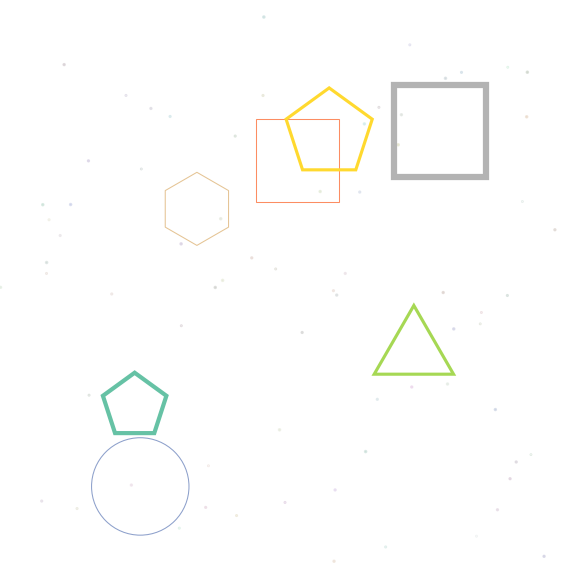[{"shape": "pentagon", "thickness": 2, "radius": 0.29, "center": [0.233, 0.296]}, {"shape": "square", "thickness": 0.5, "radius": 0.36, "center": [0.516, 0.722]}, {"shape": "circle", "thickness": 0.5, "radius": 0.42, "center": [0.243, 0.157]}, {"shape": "triangle", "thickness": 1.5, "radius": 0.4, "center": [0.717, 0.391]}, {"shape": "pentagon", "thickness": 1.5, "radius": 0.39, "center": [0.57, 0.768]}, {"shape": "hexagon", "thickness": 0.5, "radius": 0.32, "center": [0.341, 0.637]}, {"shape": "square", "thickness": 3, "radius": 0.4, "center": [0.762, 0.772]}]